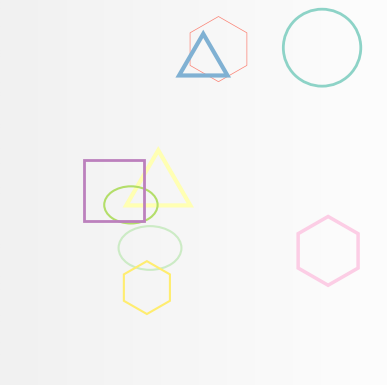[{"shape": "circle", "thickness": 2, "radius": 0.5, "center": [0.831, 0.876]}, {"shape": "triangle", "thickness": 3, "radius": 0.48, "center": [0.408, 0.514]}, {"shape": "hexagon", "thickness": 0.5, "radius": 0.42, "center": [0.564, 0.872]}, {"shape": "triangle", "thickness": 3, "radius": 0.36, "center": [0.525, 0.84]}, {"shape": "oval", "thickness": 1.5, "radius": 0.34, "center": [0.338, 0.468]}, {"shape": "hexagon", "thickness": 2.5, "radius": 0.45, "center": [0.847, 0.348]}, {"shape": "square", "thickness": 2, "radius": 0.39, "center": [0.295, 0.505]}, {"shape": "oval", "thickness": 1.5, "radius": 0.41, "center": [0.387, 0.356]}, {"shape": "hexagon", "thickness": 1.5, "radius": 0.34, "center": [0.379, 0.253]}]